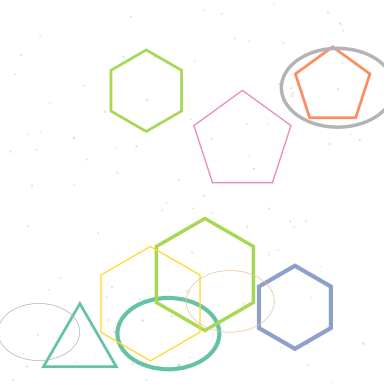[{"shape": "triangle", "thickness": 2, "radius": 0.55, "center": [0.207, 0.102]}, {"shape": "oval", "thickness": 3, "radius": 0.66, "center": [0.437, 0.134]}, {"shape": "pentagon", "thickness": 2, "radius": 0.51, "center": [0.864, 0.777]}, {"shape": "hexagon", "thickness": 3, "radius": 0.54, "center": [0.766, 0.202]}, {"shape": "pentagon", "thickness": 1, "radius": 0.66, "center": [0.63, 0.633]}, {"shape": "hexagon", "thickness": 2.5, "radius": 0.73, "center": [0.532, 0.287]}, {"shape": "hexagon", "thickness": 2, "radius": 0.53, "center": [0.38, 0.764]}, {"shape": "hexagon", "thickness": 1, "radius": 0.74, "center": [0.391, 0.211]}, {"shape": "oval", "thickness": 0.5, "radius": 0.57, "center": [0.598, 0.217]}, {"shape": "oval", "thickness": 2.5, "radius": 0.73, "center": [0.877, 0.772]}, {"shape": "oval", "thickness": 0.5, "radius": 0.53, "center": [0.101, 0.138]}]